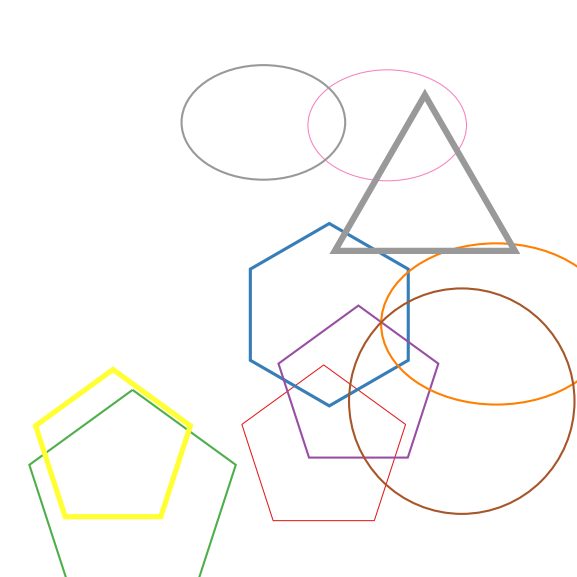[{"shape": "pentagon", "thickness": 0.5, "radius": 0.75, "center": [0.561, 0.218]}, {"shape": "hexagon", "thickness": 1.5, "radius": 0.79, "center": [0.57, 0.454]}, {"shape": "pentagon", "thickness": 1, "radius": 0.94, "center": [0.23, 0.136]}, {"shape": "pentagon", "thickness": 1, "radius": 0.73, "center": [0.621, 0.325]}, {"shape": "oval", "thickness": 1, "radius": 1.0, "center": [0.859, 0.438]}, {"shape": "pentagon", "thickness": 2.5, "radius": 0.7, "center": [0.196, 0.218]}, {"shape": "circle", "thickness": 1, "radius": 0.98, "center": [0.8, 0.304]}, {"shape": "oval", "thickness": 0.5, "radius": 0.69, "center": [0.67, 0.782]}, {"shape": "triangle", "thickness": 3, "radius": 0.9, "center": [0.736, 0.655]}, {"shape": "oval", "thickness": 1, "radius": 0.71, "center": [0.456, 0.787]}]